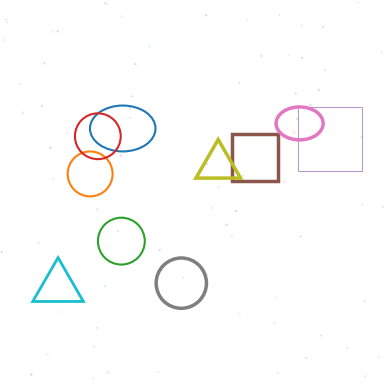[{"shape": "oval", "thickness": 1.5, "radius": 0.43, "center": [0.319, 0.666]}, {"shape": "circle", "thickness": 1.5, "radius": 0.29, "center": [0.234, 0.548]}, {"shape": "circle", "thickness": 1.5, "radius": 0.3, "center": [0.315, 0.374]}, {"shape": "circle", "thickness": 1.5, "radius": 0.3, "center": [0.254, 0.646]}, {"shape": "square", "thickness": 0.5, "radius": 0.42, "center": [0.857, 0.639]}, {"shape": "square", "thickness": 2.5, "radius": 0.3, "center": [0.663, 0.591]}, {"shape": "oval", "thickness": 2.5, "radius": 0.31, "center": [0.778, 0.679]}, {"shape": "circle", "thickness": 2.5, "radius": 0.33, "center": [0.471, 0.265]}, {"shape": "triangle", "thickness": 2.5, "radius": 0.33, "center": [0.567, 0.571]}, {"shape": "triangle", "thickness": 2, "radius": 0.38, "center": [0.151, 0.255]}]